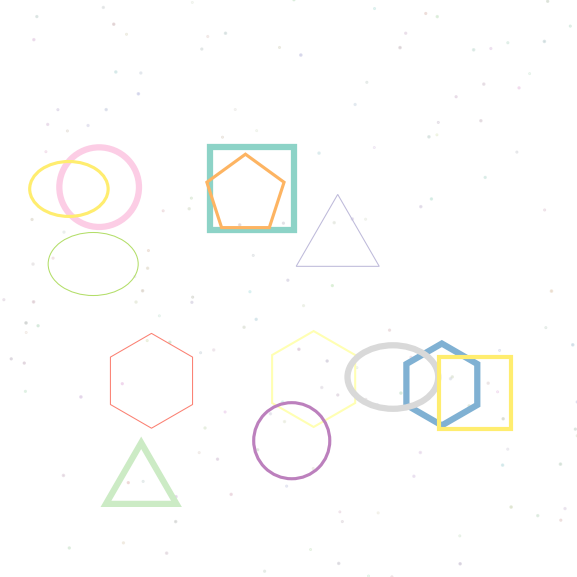[{"shape": "square", "thickness": 3, "radius": 0.36, "center": [0.436, 0.672]}, {"shape": "hexagon", "thickness": 1, "radius": 0.42, "center": [0.543, 0.343]}, {"shape": "triangle", "thickness": 0.5, "radius": 0.42, "center": [0.585, 0.579]}, {"shape": "hexagon", "thickness": 0.5, "radius": 0.41, "center": [0.262, 0.34]}, {"shape": "hexagon", "thickness": 3, "radius": 0.35, "center": [0.765, 0.333]}, {"shape": "pentagon", "thickness": 1.5, "radius": 0.35, "center": [0.425, 0.662]}, {"shape": "oval", "thickness": 0.5, "radius": 0.39, "center": [0.161, 0.542]}, {"shape": "circle", "thickness": 3, "radius": 0.34, "center": [0.172, 0.675]}, {"shape": "oval", "thickness": 3, "radius": 0.39, "center": [0.68, 0.346]}, {"shape": "circle", "thickness": 1.5, "radius": 0.33, "center": [0.505, 0.236]}, {"shape": "triangle", "thickness": 3, "radius": 0.35, "center": [0.245, 0.162]}, {"shape": "square", "thickness": 2, "radius": 0.31, "center": [0.822, 0.319]}, {"shape": "oval", "thickness": 1.5, "radius": 0.34, "center": [0.119, 0.672]}]